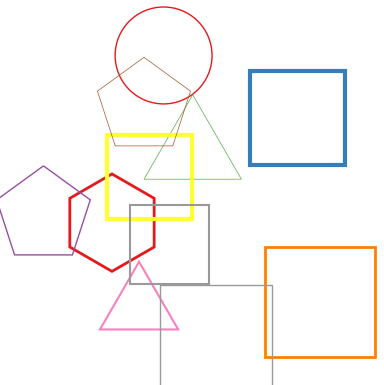[{"shape": "circle", "thickness": 1, "radius": 0.63, "center": [0.425, 0.856]}, {"shape": "hexagon", "thickness": 2, "radius": 0.63, "center": [0.291, 0.422]}, {"shape": "square", "thickness": 3, "radius": 0.62, "center": [0.773, 0.694]}, {"shape": "triangle", "thickness": 0.5, "radius": 0.73, "center": [0.501, 0.608]}, {"shape": "pentagon", "thickness": 1, "radius": 0.64, "center": [0.113, 0.441]}, {"shape": "square", "thickness": 2, "radius": 0.71, "center": [0.831, 0.215]}, {"shape": "square", "thickness": 3, "radius": 0.55, "center": [0.387, 0.54]}, {"shape": "pentagon", "thickness": 0.5, "radius": 0.64, "center": [0.374, 0.724]}, {"shape": "triangle", "thickness": 1.5, "radius": 0.59, "center": [0.361, 0.203]}, {"shape": "square", "thickness": 1.5, "radius": 0.51, "center": [0.44, 0.365]}, {"shape": "square", "thickness": 1, "radius": 0.73, "center": [0.561, 0.113]}]